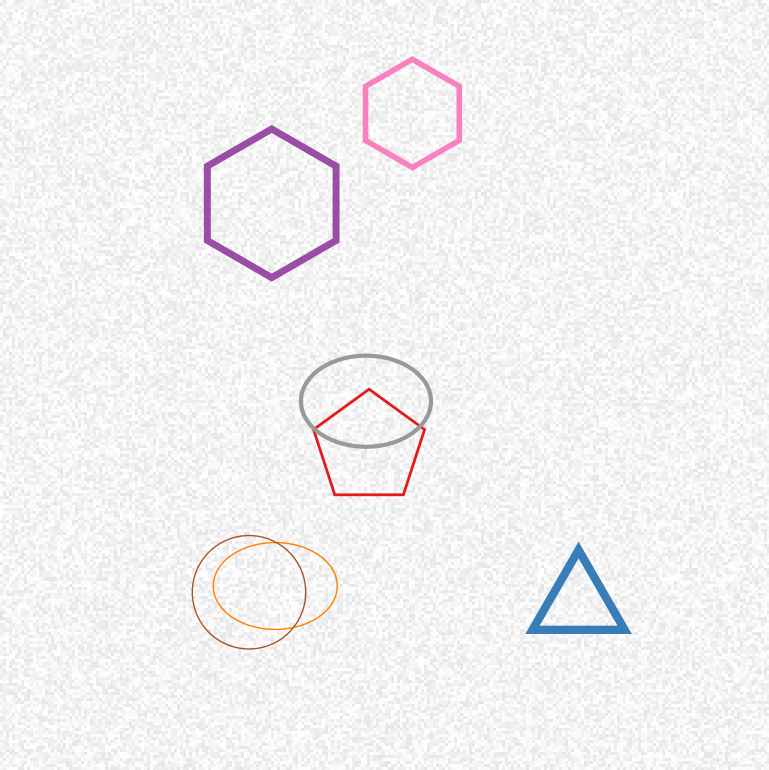[{"shape": "pentagon", "thickness": 1, "radius": 0.38, "center": [0.479, 0.419]}, {"shape": "triangle", "thickness": 3, "radius": 0.35, "center": [0.751, 0.217]}, {"shape": "hexagon", "thickness": 2.5, "radius": 0.48, "center": [0.353, 0.736]}, {"shape": "oval", "thickness": 0.5, "radius": 0.4, "center": [0.357, 0.239]}, {"shape": "circle", "thickness": 0.5, "radius": 0.37, "center": [0.323, 0.231]}, {"shape": "hexagon", "thickness": 2, "radius": 0.35, "center": [0.536, 0.853]}, {"shape": "oval", "thickness": 1.5, "radius": 0.42, "center": [0.475, 0.479]}]